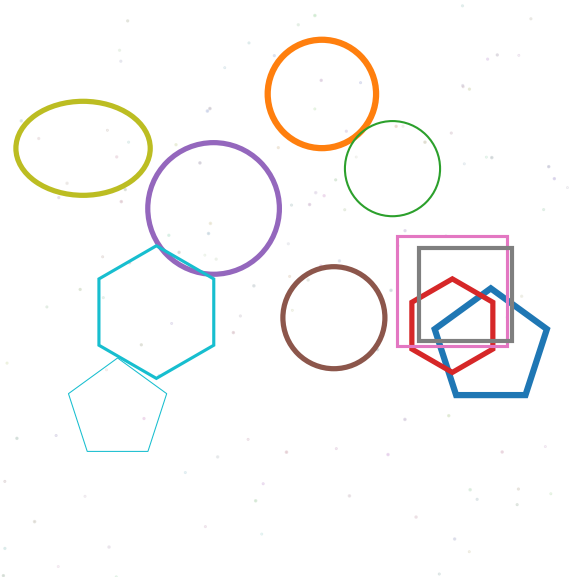[{"shape": "pentagon", "thickness": 3, "radius": 0.51, "center": [0.85, 0.398]}, {"shape": "circle", "thickness": 3, "radius": 0.47, "center": [0.557, 0.836]}, {"shape": "circle", "thickness": 1, "radius": 0.41, "center": [0.68, 0.707]}, {"shape": "hexagon", "thickness": 2.5, "radius": 0.4, "center": [0.783, 0.435]}, {"shape": "circle", "thickness": 2.5, "radius": 0.57, "center": [0.37, 0.638]}, {"shape": "circle", "thickness": 2.5, "radius": 0.44, "center": [0.578, 0.449]}, {"shape": "square", "thickness": 1.5, "radius": 0.47, "center": [0.783, 0.495]}, {"shape": "square", "thickness": 2, "radius": 0.4, "center": [0.806, 0.489]}, {"shape": "oval", "thickness": 2.5, "radius": 0.58, "center": [0.144, 0.742]}, {"shape": "pentagon", "thickness": 0.5, "radius": 0.45, "center": [0.204, 0.29]}, {"shape": "hexagon", "thickness": 1.5, "radius": 0.57, "center": [0.271, 0.459]}]